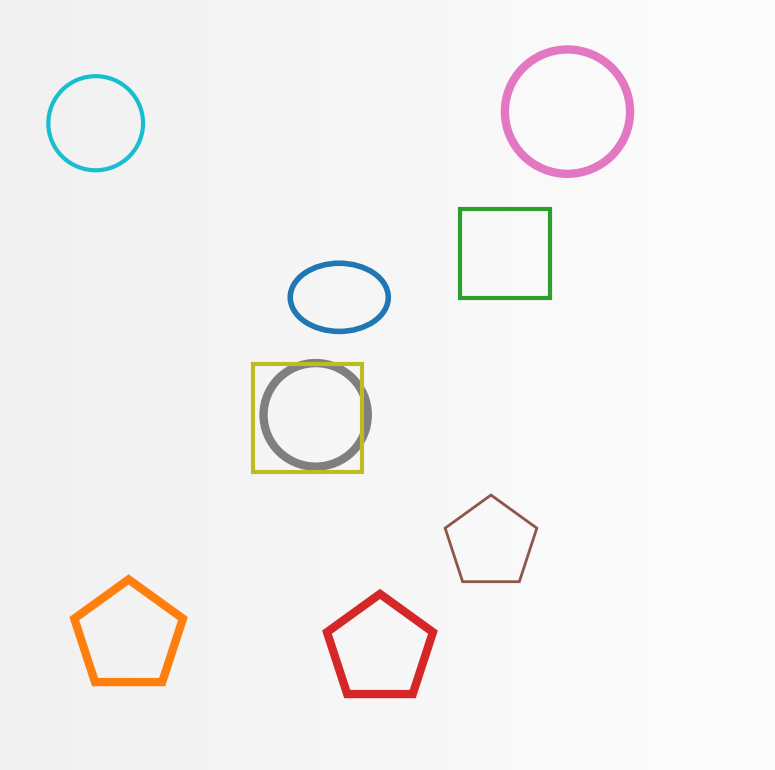[{"shape": "oval", "thickness": 2, "radius": 0.32, "center": [0.438, 0.614]}, {"shape": "pentagon", "thickness": 3, "radius": 0.37, "center": [0.166, 0.174]}, {"shape": "square", "thickness": 1.5, "radius": 0.29, "center": [0.652, 0.671]}, {"shape": "pentagon", "thickness": 3, "radius": 0.36, "center": [0.49, 0.157]}, {"shape": "pentagon", "thickness": 1, "radius": 0.31, "center": [0.634, 0.295]}, {"shape": "circle", "thickness": 3, "radius": 0.4, "center": [0.732, 0.855]}, {"shape": "circle", "thickness": 3, "radius": 0.34, "center": [0.407, 0.461]}, {"shape": "square", "thickness": 1.5, "radius": 0.35, "center": [0.397, 0.457]}, {"shape": "circle", "thickness": 1.5, "radius": 0.31, "center": [0.123, 0.84]}]